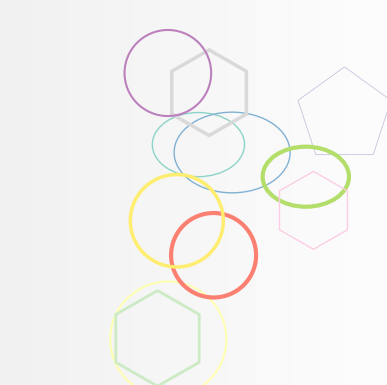[{"shape": "oval", "thickness": 1, "radius": 0.59, "center": [0.512, 0.624]}, {"shape": "circle", "thickness": 1.5, "radius": 0.75, "center": [0.434, 0.119]}, {"shape": "pentagon", "thickness": 0.5, "radius": 0.63, "center": [0.889, 0.7]}, {"shape": "circle", "thickness": 3, "radius": 0.55, "center": [0.551, 0.337]}, {"shape": "oval", "thickness": 1, "radius": 0.75, "center": [0.599, 0.604]}, {"shape": "oval", "thickness": 3, "radius": 0.56, "center": [0.789, 0.541]}, {"shape": "hexagon", "thickness": 1, "radius": 0.51, "center": [0.809, 0.454]}, {"shape": "hexagon", "thickness": 2.5, "radius": 0.56, "center": [0.54, 0.759]}, {"shape": "circle", "thickness": 1.5, "radius": 0.56, "center": [0.433, 0.81]}, {"shape": "hexagon", "thickness": 2, "radius": 0.62, "center": [0.406, 0.121]}, {"shape": "circle", "thickness": 2.5, "radius": 0.6, "center": [0.456, 0.427]}]